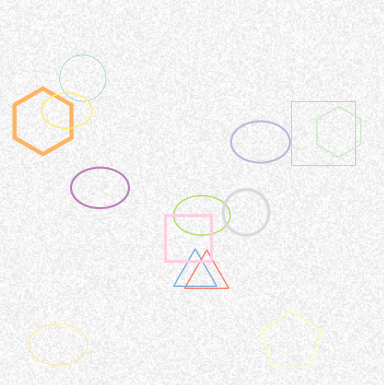[{"shape": "circle", "thickness": 0.5, "radius": 0.3, "center": [0.215, 0.797]}, {"shape": "square", "thickness": 0.5, "radius": 0.41, "center": [0.839, 0.655]}, {"shape": "pentagon", "thickness": 1, "radius": 0.41, "center": [0.757, 0.113]}, {"shape": "oval", "thickness": 1.5, "radius": 0.38, "center": [0.677, 0.631]}, {"shape": "triangle", "thickness": 1, "radius": 0.33, "center": [0.537, 0.284]}, {"shape": "triangle", "thickness": 1, "radius": 0.32, "center": [0.507, 0.289]}, {"shape": "hexagon", "thickness": 3, "radius": 0.43, "center": [0.112, 0.685]}, {"shape": "oval", "thickness": 1, "radius": 0.37, "center": [0.524, 0.441]}, {"shape": "square", "thickness": 2, "radius": 0.3, "center": [0.488, 0.382]}, {"shape": "circle", "thickness": 2, "radius": 0.3, "center": [0.639, 0.448]}, {"shape": "oval", "thickness": 1.5, "radius": 0.38, "center": [0.26, 0.512]}, {"shape": "hexagon", "thickness": 1, "radius": 0.33, "center": [0.88, 0.657]}, {"shape": "oval", "thickness": 0.5, "radius": 0.38, "center": [0.151, 0.105]}, {"shape": "oval", "thickness": 1, "radius": 0.33, "center": [0.174, 0.713]}]